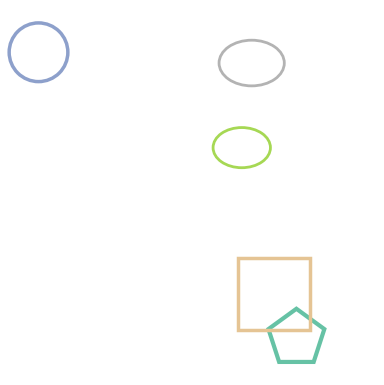[{"shape": "pentagon", "thickness": 3, "radius": 0.38, "center": [0.77, 0.122]}, {"shape": "circle", "thickness": 2.5, "radius": 0.38, "center": [0.1, 0.864]}, {"shape": "oval", "thickness": 2, "radius": 0.37, "center": [0.628, 0.617]}, {"shape": "square", "thickness": 2.5, "radius": 0.47, "center": [0.712, 0.237]}, {"shape": "oval", "thickness": 2, "radius": 0.42, "center": [0.654, 0.836]}]